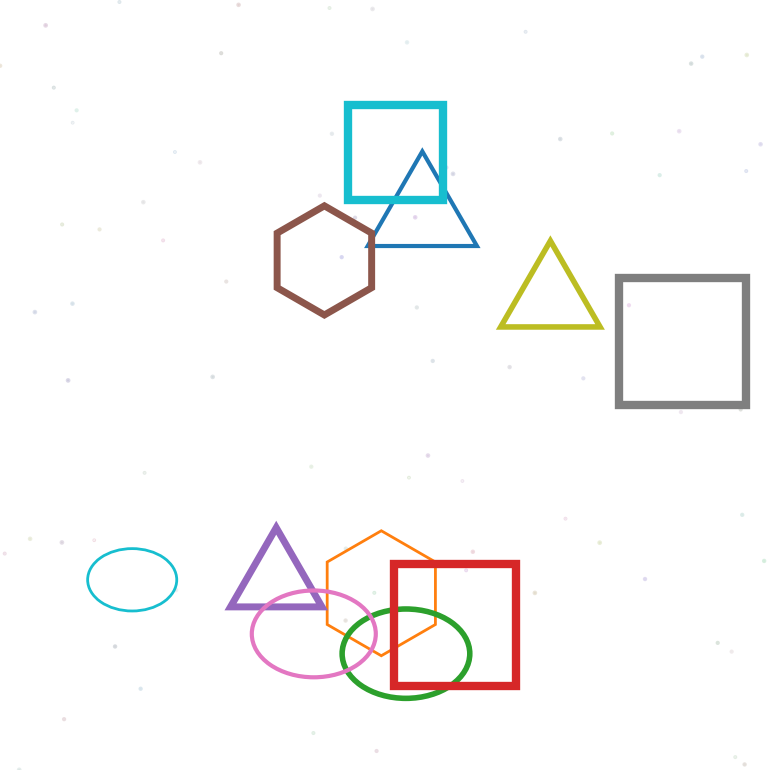[{"shape": "triangle", "thickness": 1.5, "radius": 0.41, "center": [0.548, 0.721]}, {"shape": "hexagon", "thickness": 1, "radius": 0.41, "center": [0.495, 0.23]}, {"shape": "oval", "thickness": 2, "radius": 0.41, "center": [0.527, 0.151]}, {"shape": "square", "thickness": 3, "radius": 0.4, "center": [0.59, 0.188]}, {"shape": "triangle", "thickness": 2.5, "radius": 0.34, "center": [0.359, 0.246]}, {"shape": "hexagon", "thickness": 2.5, "radius": 0.35, "center": [0.421, 0.662]}, {"shape": "oval", "thickness": 1.5, "radius": 0.4, "center": [0.408, 0.177]}, {"shape": "square", "thickness": 3, "radius": 0.41, "center": [0.886, 0.557]}, {"shape": "triangle", "thickness": 2, "radius": 0.37, "center": [0.715, 0.613]}, {"shape": "square", "thickness": 3, "radius": 0.31, "center": [0.513, 0.802]}, {"shape": "oval", "thickness": 1, "radius": 0.29, "center": [0.172, 0.247]}]